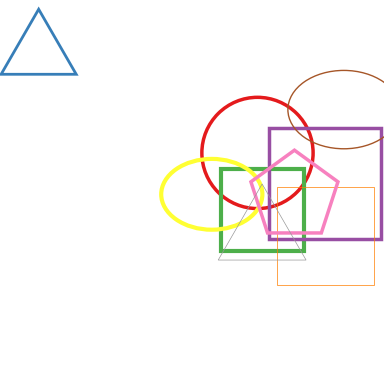[{"shape": "circle", "thickness": 2.5, "radius": 0.72, "center": [0.669, 0.603]}, {"shape": "triangle", "thickness": 2, "radius": 0.56, "center": [0.1, 0.863]}, {"shape": "square", "thickness": 3, "radius": 0.54, "center": [0.683, 0.454]}, {"shape": "square", "thickness": 2.5, "radius": 0.72, "center": [0.844, 0.522]}, {"shape": "square", "thickness": 0.5, "radius": 0.63, "center": [0.846, 0.387]}, {"shape": "oval", "thickness": 3, "radius": 0.66, "center": [0.55, 0.495]}, {"shape": "oval", "thickness": 1, "radius": 0.73, "center": [0.893, 0.715]}, {"shape": "pentagon", "thickness": 2.5, "radius": 0.59, "center": [0.765, 0.491]}, {"shape": "triangle", "thickness": 0.5, "radius": 0.66, "center": [0.681, 0.39]}]